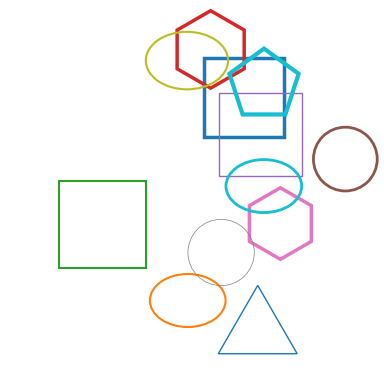[{"shape": "square", "thickness": 2.5, "radius": 0.52, "center": [0.634, 0.746]}, {"shape": "triangle", "thickness": 1, "radius": 0.59, "center": [0.669, 0.14]}, {"shape": "oval", "thickness": 1.5, "radius": 0.49, "center": [0.488, 0.219]}, {"shape": "square", "thickness": 1.5, "radius": 0.56, "center": [0.267, 0.416]}, {"shape": "hexagon", "thickness": 2.5, "radius": 0.5, "center": [0.547, 0.872]}, {"shape": "square", "thickness": 1, "radius": 0.54, "center": [0.676, 0.651]}, {"shape": "circle", "thickness": 2, "radius": 0.41, "center": [0.897, 0.587]}, {"shape": "hexagon", "thickness": 2.5, "radius": 0.46, "center": [0.728, 0.419]}, {"shape": "circle", "thickness": 0.5, "radius": 0.43, "center": [0.574, 0.344]}, {"shape": "oval", "thickness": 1.5, "radius": 0.53, "center": [0.486, 0.843]}, {"shape": "pentagon", "thickness": 3, "radius": 0.47, "center": [0.686, 0.779]}, {"shape": "oval", "thickness": 2, "radius": 0.49, "center": [0.685, 0.517]}]